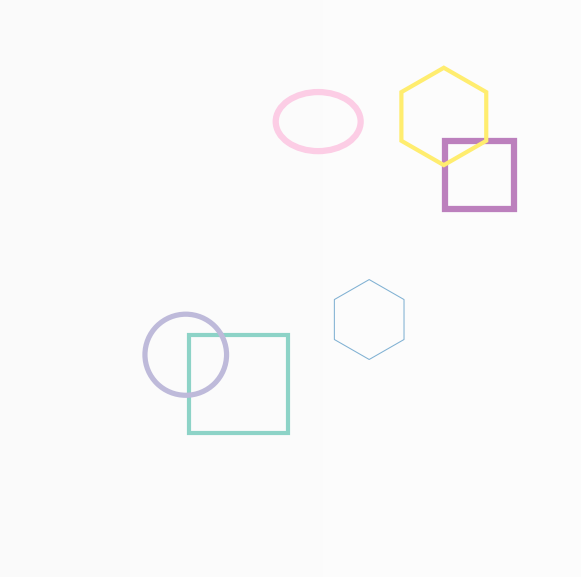[{"shape": "square", "thickness": 2, "radius": 0.42, "center": [0.41, 0.334]}, {"shape": "circle", "thickness": 2.5, "radius": 0.35, "center": [0.32, 0.385]}, {"shape": "hexagon", "thickness": 0.5, "radius": 0.35, "center": [0.635, 0.446]}, {"shape": "oval", "thickness": 3, "radius": 0.37, "center": [0.547, 0.789]}, {"shape": "square", "thickness": 3, "radius": 0.29, "center": [0.825, 0.695]}, {"shape": "hexagon", "thickness": 2, "radius": 0.42, "center": [0.764, 0.797]}]